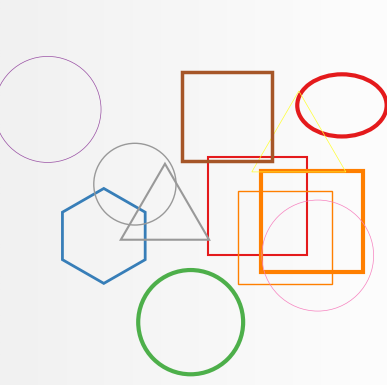[{"shape": "square", "thickness": 1.5, "radius": 0.64, "center": [0.664, 0.466]}, {"shape": "oval", "thickness": 3, "radius": 0.58, "center": [0.882, 0.726]}, {"shape": "hexagon", "thickness": 2, "radius": 0.62, "center": [0.268, 0.387]}, {"shape": "circle", "thickness": 3, "radius": 0.68, "center": [0.492, 0.163]}, {"shape": "circle", "thickness": 0.5, "radius": 0.69, "center": [0.123, 0.716]}, {"shape": "square", "thickness": 1, "radius": 0.6, "center": [0.735, 0.383]}, {"shape": "square", "thickness": 3, "radius": 0.66, "center": [0.806, 0.425]}, {"shape": "triangle", "thickness": 0.5, "radius": 0.7, "center": [0.771, 0.624]}, {"shape": "square", "thickness": 2.5, "radius": 0.58, "center": [0.587, 0.697]}, {"shape": "circle", "thickness": 0.5, "radius": 0.72, "center": [0.82, 0.336]}, {"shape": "triangle", "thickness": 1.5, "radius": 0.66, "center": [0.426, 0.443]}, {"shape": "circle", "thickness": 1, "radius": 0.53, "center": [0.348, 0.522]}]